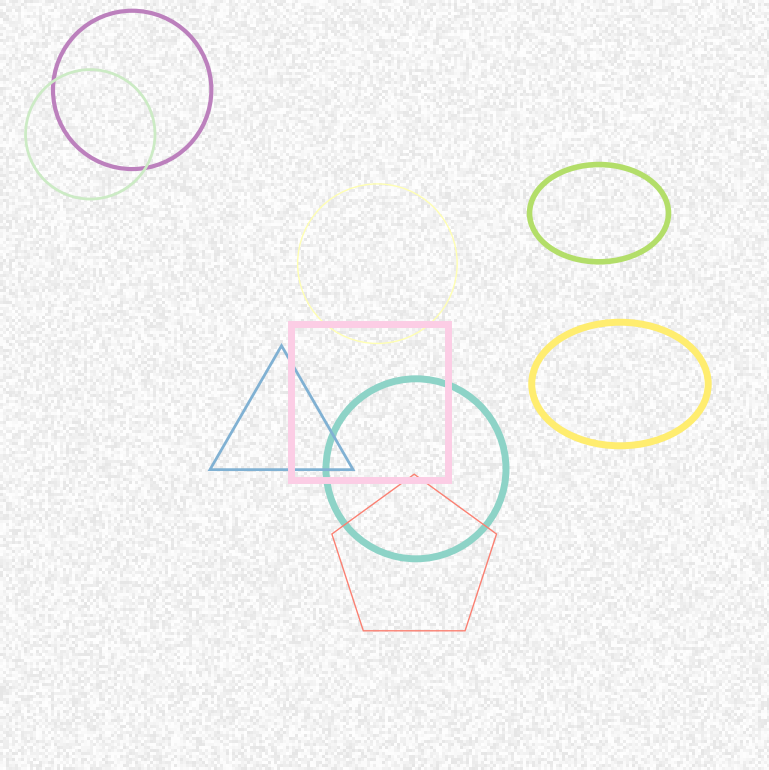[{"shape": "circle", "thickness": 2.5, "radius": 0.58, "center": [0.54, 0.391]}, {"shape": "circle", "thickness": 0.5, "radius": 0.52, "center": [0.49, 0.658]}, {"shape": "pentagon", "thickness": 0.5, "radius": 0.56, "center": [0.538, 0.272]}, {"shape": "triangle", "thickness": 1, "radius": 0.54, "center": [0.366, 0.444]}, {"shape": "oval", "thickness": 2, "radius": 0.45, "center": [0.778, 0.723]}, {"shape": "square", "thickness": 2.5, "radius": 0.51, "center": [0.48, 0.478]}, {"shape": "circle", "thickness": 1.5, "radius": 0.51, "center": [0.172, 0.883]}, {"shape": "circle", "thickness": 1, "radius": 0.42, "center": [0.117, 0.826]}, {"shape": "oval", "thickness": 2.5, "radius": 0.57, "center": [0.805, 0.501]}]